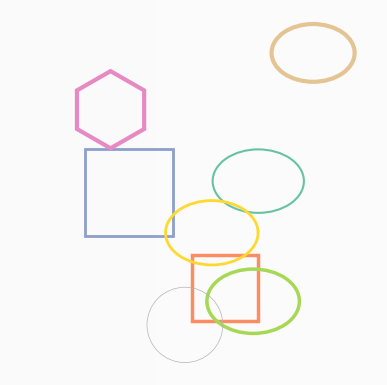[{"shape": "oval", "thickness": 1.5, "radius": 0.59, "center": [0.666, 0.53]}, {"shape": "square", "thickness": 2.5, "radius": 0.43, "center": [0.581, 0.252]}, {"shape": "square", "thickness": 2, "radius": 0.57, "center": [0.334, 0.5]}, {"shape": "hexagon", "thickness": 3, "radius": 0.5, "center": [0.285, 0.715]}, {"shape": "oval", "thickness": 2.5, "radius": 0.6, "center": [0.653, 0.217]}, {"shape": "oval", "thickness": 2, "radius": 0.6, "center": [0.547, 0.395]}, {"shape": "oval", "thickness": 3, "radius": 0.54, "center": [0.808, 0.863]}, {"shape": "circle", "thickness": 0.5, "radius": 0.49, "center": [0.477, 0.156]}]